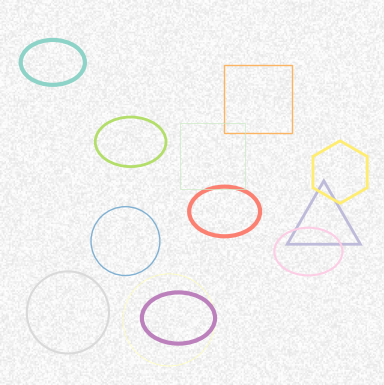[{"shape": "oval", "thickness": 3, "radius": 0.42, "center": [0.137, 0.838]}, {"shape": "circle", "thickness": 0.5, "radius": 0.6, "center": [0.439, 0.169]}, {"shape": "triangle", "thickness": 2, "radius": 0.55, "center": [0.841, 0.42]}, {"shape": "oval", "thickness": 3, "radius": 0.46, "center": [0.583, 0.451]}, {"shape": "circle", "thickness": 1, "radius": 0.45, "center": [0.326, 0.374]}, {"shape": "square", "thickness": 1, "radius": 0.44, "center": [0.67, 0.742]}, {"shape": "oval", "thickness": 2, "radius": 0.46, "center": [0.339, 0.632]}, {"shape": "oval", "thickness": 1.5, "radius": 0.44, "center": [0.801, 0.347]}, {"shape": "circle", "thickness": 1.5, "radius": 0.53, "center": [0.176, 0.188]}, {"shape": "oval", "thickness": 3, "radius": 0.48, "center": [0.464, 0.174]}, {"shape": "square", "thickness": 0.5, "radius": 0.42, "center": [0.552, 0.595]}, {"shape": "hexagon", "thickness": 2, "radius": 0.41, "center": [0.883, 0.553]}]